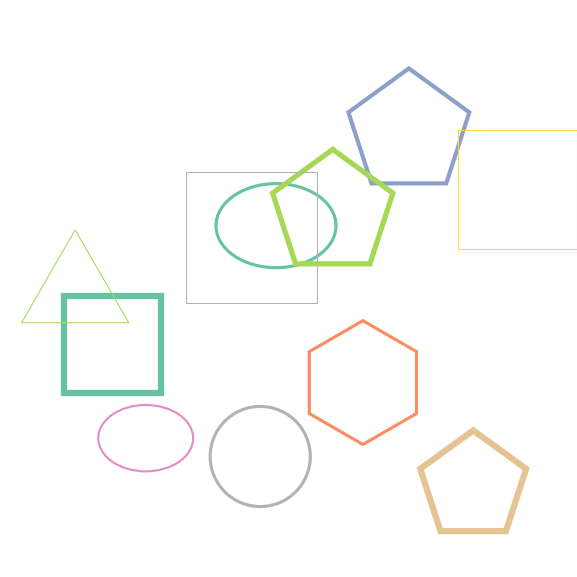[{"shape": "oval", "thickness": 1.5, "radius": 0.52, "center": [0.478, 0.608]}, {"shape": "square", "thickness": 3, "radius": 0.42, "center": [0.194, 0.402]}, {"shape": "hexagon", "thickness": 1.5, "radius": 0.54, "center": [0.628, 0.337]}, {"shape": "pentagon", "thickness": 2, "radius": 0.55, "center": [0.708, 0.771]}, {"shape": "oval", "thickness": 1, "radius": 0.41, "center": [0.252, 0.24]}, {"shape": "triangle", "thickness": 0.5, "radius": 0.54, "center": [0.13, 0.494]}, {"shape": "pentagon", "thickness": 2.5, "radius": 0.55, "center": [0.576, 0.631]}, {"shape": "square", "thickness": 0.5, "radius": 0.51, "center": [0.896, 0.671]}, {"shape": "pentagon", "thickness": 3, "radius": 0.48, "center": [0.819, 0.157]}, {"shape": "square", "thickness": 0.5, "radius": 0.57, "center": [0.436, 0.588]}, {"shape": "circle", "thickness": 1.5, "radius": 0.43, "center": [0.451, 0.209]}]